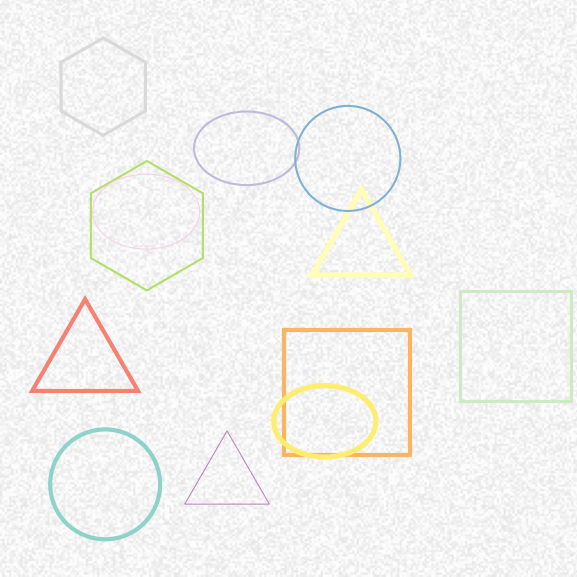[{"shape": "circle", "thickness": 2, "radius": 0.48, "center": [0.182, 0.16]}, {"shape": "triangle", "thickness": 2.5, "radius": 0.49, "center": [0.626, 0.572]}, {"shape": "oval", "thickness": 1, "radius": 0.46, "center": [0.427, 0.742]}, {"shape": "triangle", "thickness": 2, "radius": 0.53, "center": [0.147, 0.375]}, {"shape": "circle", "thickness": 1, "radius": 0.45, "center": [0.602, 0.725]}, {"shape": "square", "thickness": 2, "radius": 0.54, "center": [0.601, 0.32]}, {"shape": "hexagon", "thickness": 1, "radius": 0.56, "center": [0.254, 0.608]}, {"shape": "oval", "thickness": 0.5, "radius": 0.46, "center": [0.253, 0.633]}, {"shape": "hexagon", "thickness": 1.5, "radius": 0.42, "center": [0.179, 0.849]}, {"shape": "triangle", "thickness": 0.5, "radius": 0.42, "center": [0.393, 0.168]}, {"shape": "square", "thickness": 1.5, "radius": 0.48, "center": [0.892, 0.4]}, {"shape": "oval", "thickness": 2.5, "radius": 0.44, "center": [0.562, 0.27]}]